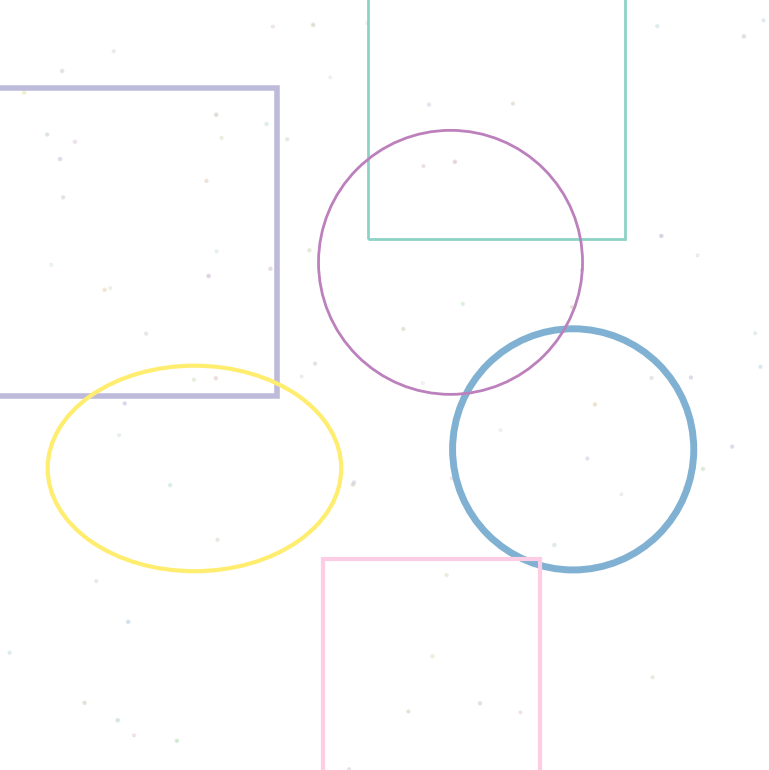[{"shape": "square", "thickness": 1, "radius": 0.84, "center": [0.645, 0.857]}, {"shape": "square", "thickness": 2, "radius": 1.0, "center": [0.161, 0.686]}, {"shape": "circle", "thickness": 2.5, "radius": 0.78, "center": [0.744, 0.416]}, {"shape": "square", "thickness": 1.5, "radius": 0.71, "center": [0.561, 0.133]}, {"shape": "circle", "thickness": 1, "radius": 0.86, "center": [0.585, 0.659]}, {"shape": "oval", "thickness": 1.5, "radius": 0.95, "center": [0.253, 0.392]}]